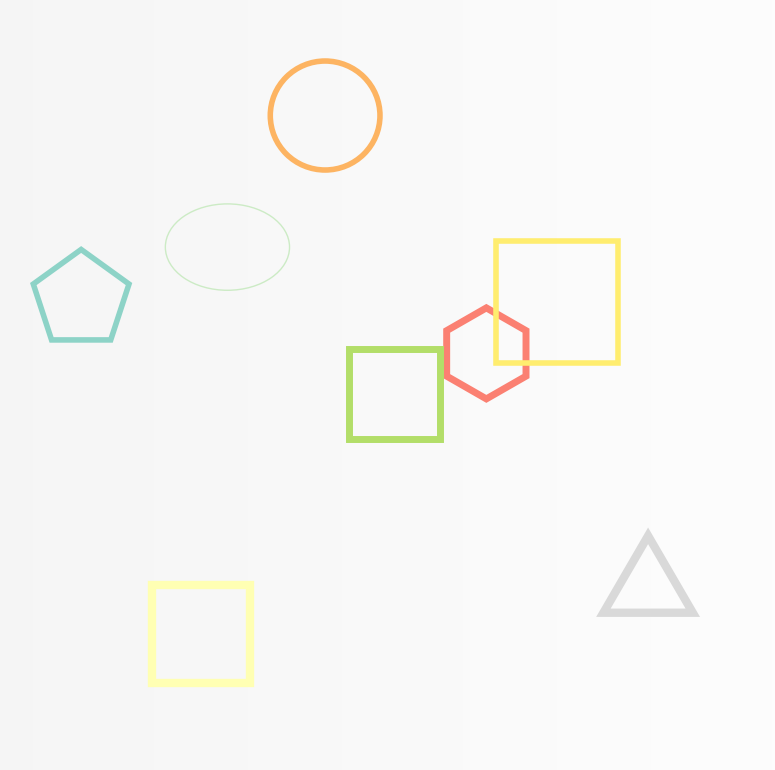[{"shape": "pentagon", "thickness": 2, "radius": 0.32, "center": [0.105, 0.611]}, {"shape": "square", "thickness": 3, "radius": 0.32, "center": [0.259, 0.176]}, {"shape": "hexagon", "thickness": 2.5, "radius": 0.3, "center": [0.628, 0.541]}, {"shape": "circle", "thickness": 2, "radius": 0.35, "center": [0.42, 0.85]}, {"shape": "square", "thickness": 2.5, "radius": 0.29, "center": [0.509, 0.488]}, {"shape": "triangle", "thickness": 3, "radius": 0.33, "center": [0.836, 0.238]}, {"shape": "oval", "thickness": 0.5, "radius": 0.4, "center": [0.293, 0.679]}, {"shape": "square", "thickness": 2, "radius": 0.39, "center": [0.719, 0.608]}]